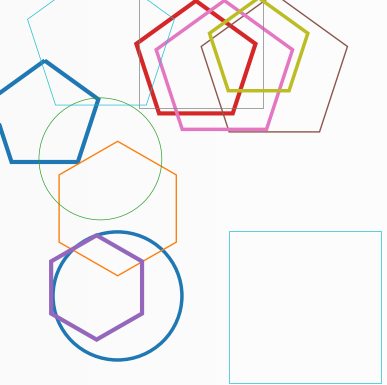[{"shape": "circle", "thickness": 2.5, "radius": 0.83, "center": [0.303, 0.231]}, {"shape": "pentagon", "thickness": 3, "radius": 0.73, "center": [0.115, 0.697]}, {"shape": "hexagon", "thickness": 1, "radius": 0.87, "center": [0.304, 0.458]}, {"shape": "circle", "thickness": 0.5, "radius": 0.79, "center": [0.259, 0.587]}, {"shape": "pentagon", "thickness": 3, "radius": 0.81, "center": [0.506, 0.836]}, {"shape": "hexagon", "thickness": 3, "radius": 0.68, "center": [0.249, 0.253]}, {"shape": "pentagon", "thickness": 1, "radius": 0.99, "center": [0.708, 0.818]}, {"shape": "pentagon", "thickness": 2.5, "radius": 0.92, "center": [0.579, 0.814]}, {"shape": "square", "thickness": 0.5, "radius": 0.8, "center": [0.518, 0.88]}, {"shape": "pentagon", "thickness": 2.5, "radius": 0.67, "center": [0.668, 0.872]}, {"shape": "square", "thickness": 0.5, "radius": 0.99, "center": [0.787, 0.203]}, {"shape": "pentagon", "thickness": 0.5, "radius": 1.0, "center": [0.26, 0.888]}]